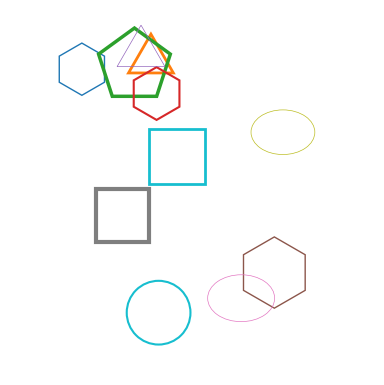[{"shape": "hexagon", "thickness": 1, "radius": 0.34, "center": [0.213, 0.82]}, {"shape": "triangle", "thickness": 2, "radius": 0.34, "center": [0.392, 0.844]}, {"shape": "pentagon", "thickness": 2.5, "radius": 0.49, "center": [0.349, 0.829]}, {"shape": "hexagon", "thickness": 1.5, "radius": 0.34, "center": [0.407, 0.757]}, {"shape": "triangle", "thickness": 0.5, "radius": 0.36, "center": [0.366, 0.863]}, {"shape": "hexagon", "thickness": 1, "radius": 0.46, "center": [0.713, 0.292]}, {"shape": "oval", "thickness": 0.5, "radius": 0.43, "center": [0.626, 0.225]}, {"shape": "square", "thickness": 3, "radius": 0.34, "center": [0.319, 0.44]}, {"shape": "oval", "thickness": 0.5, "radius": 0.41, "center": [0.735, 0.657]}, {"shape": "circle", "thickness": 1.5, "radius": 0.41, "center": [0.412, 0.188]}, {"shape": "square", "thickness": 2, "radius": 0.36, "center": [0.459, 0.594]}]